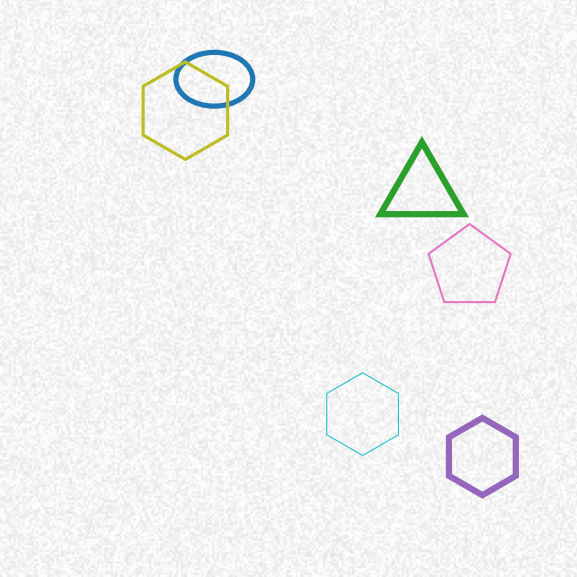[{"shape": "oval", "thickness": 2.5, "radius": 0.33, "center": [0.371, 0.862]}, {"shape": "triangle", "thickness": 3, "radius": 0.42, "center": [0.731, 0.67]}, {"shape": "hexagon", "thickness": 3, "radius": 0.33, "center": [0.835, 0.209]}, {"shape": "pentagon", "thickness": 1, "radius": 0.37, "center": [0.813, 0.536]}, {"shape": "hexagon", "thickness": 1.5, "radius": 0.42, "center": [0.321, 0.807]}, {"shape": "hexagon", "thickness": 0.5, "radius": 0.36, "center": [0.628, 0.282]}]